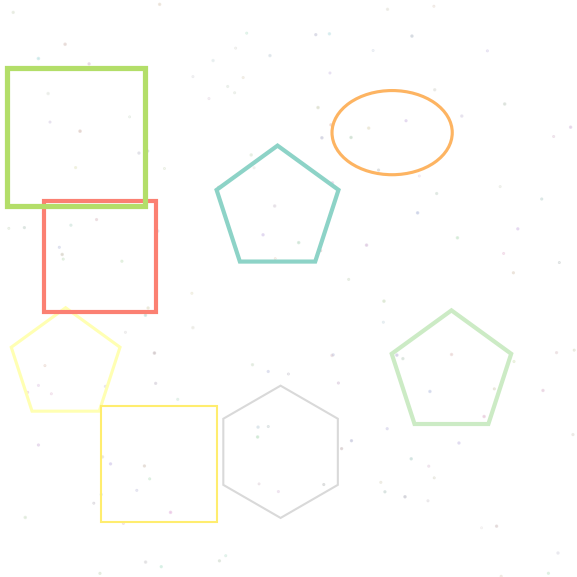[{"shape": "pentagon", "thickness": 2, "radius": 0.55, "center": [0.481, 0.636]}, {"shape": "pentagon", "thickness": 1.5, "radius": 0.49, "center": [0.114, 0.367]}, {"shape": "square", "thickness": 2, "radius": 0.48, "center": [0.173, 0.555]}, {"shape": "oval", "thickness": 1.5, "radius": 0.52, "center": [0.679, 0.769]}, {"shape": "square", "thickness": 2.5, "radius": 0.6, "center": [0.131, 0.762]}, {"shape": "hexagon", "thickness": 1, "radius": 0.57, "center": [0.486, 0.217]}, {"shape": "pentagon", "thickness": 2, "radius": 0.54, "center": [0.782, 0.353]}, {"shape": "square", "thickness": 1, "radius": 0.5, "center": [0.275, 0.196]}]